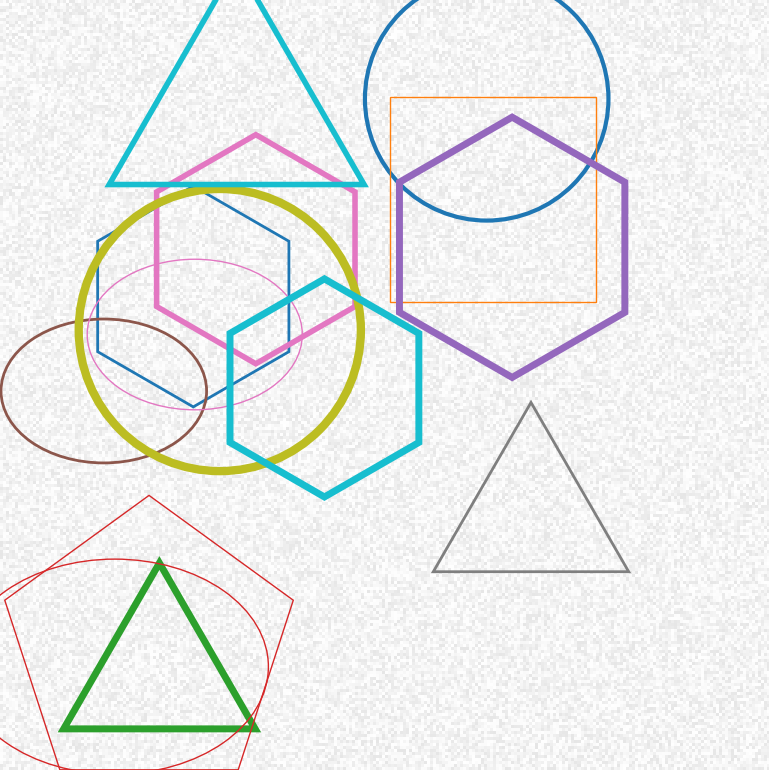[{"shape": "hexagon", "thickness": 1, "radius": 0.72, "center": [0.251, 0.615]}, {"shape": "circle", "thickness": 1.5, "radius": 0.79, "center": [0.632, 0.872]}, {"shape": "square", "thickness": 0.5, "radius": 0.67, "center": [0.64, 0.741]}, {"shape": "triangle", "thickness": 2.5, "radius": 0.72, "center": [0.207, 0.125]}, {"shape": "pentagon", "thickness": 0.5, "radius": 0.98, "center": [0.194, 0.16]}, {"shape": "oval", "thickness": 0.5, "radius": 1.0, "center": [0.149, 0.134]}, {"shape": "hexagon", "thickness": 2.5, "radius": 0.84, "center": [0.665, 0.679]}, {"shape": "oval", "thickness": 1, "radius": 0.67, "center": [0.135, 0.492]}, {"shape": "oval", "thickness": 0.5, "radius": 0.7, "center": [0.253, 0.566]}, {"shape": "hexagon", "thickness": 2, "radius": 0.74, "center": [0.332, 0.676]}, {"shape": "triangle", "thickness": 1, "radius": 0.73, "center": [0.69, 0.331]}, {"shape": "circle", "thickness": 3, "radius": 0.92, "center": [0.285, 0.571]}, {"shape": "hexagon", "thickness": 2.5, "radius": 0.71, "center": [0.421, 0.496]}, {"shape": "triangle", "thickness": 2, "radius": 0.96, "center": [0.307, 0.856]}]